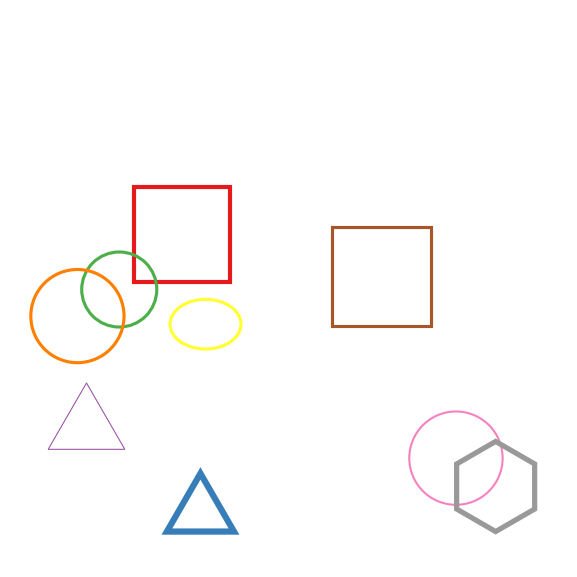[{"shape": "square", "thickness": 2, "radius": 0.41, "center": [0.315, 0.593]}, {"shape": "triangle", "thickness": 3, "radius": 0.34, "center": [0.347, 0.112]}, {"shape": "circle", "thickness": 1.5, "radius": 0.32, "center": [0.206, 0.498]}, {"shape": "triangle", "thickness": 0.5, "radius": 0.38, "center": [0.15, 0.259]}, {"shape": "circle", "thickness": 1.5, "radius": 0.4, "center": [0.134, 0.452]}, {"shape": "oval", "thickness": 1.5, "radius": 0.31, "center": [0.356, 0.438]}, {"shape": "square", "thickness": 1.5, "radius": 0.43, "center": [0.661, 0.52]}, {"shape": "circle", "thickness": 1, "radius": 0.4, "center": [0.79, 0.206]}, {"shape": "hexagon", "thickness": 2.5, "radius": 0.39, "center": [0.858, 0.157]}]